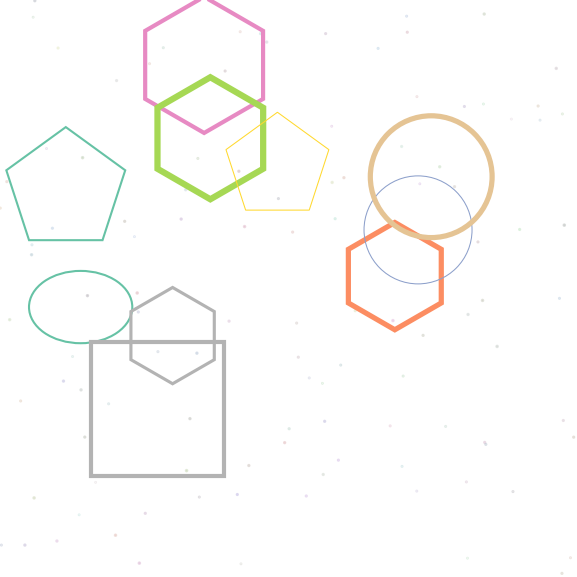[{"shape": "pentagon", "thickness": 1, "radius": 0.54, "center": [0.114, 0.671]}, {"shape": "oval", "thickness": 1, "radius": 0.45, "center": [0.14, 0.467]}, {"shape": "hexagon", "thickness": 2.5, "radius": 0.46, "center": [0.684, 0.521]}, {"shape": "circle", "thickness": 0.5, "radius": 0.47, "center": [0.724, 0.601]}, {"shape": "hexagon", "thickness": 2, "radius": 0.59, "center": [0.353, 0.887]}, {"shape": "hexagon", "thickness": 3, "radius": 0.53, "center": [0.364, 0.76]}, {"shape": "pentagon", "thickness": 0.5, "radius": 0.47, "center": [0.48, 0.711]}, {"shape": "circle", "thickness": 2.5, "radius": 0.53, "center": [0.747, 0.693]}, {"shape": "square", "thickness": 2, "radius": 0.58, "center": [0.273, 0.29]}, {"shape": "hexagon", "thickness": 1.5, "radius": 0.42, "center": [0.299, 0.418]}]